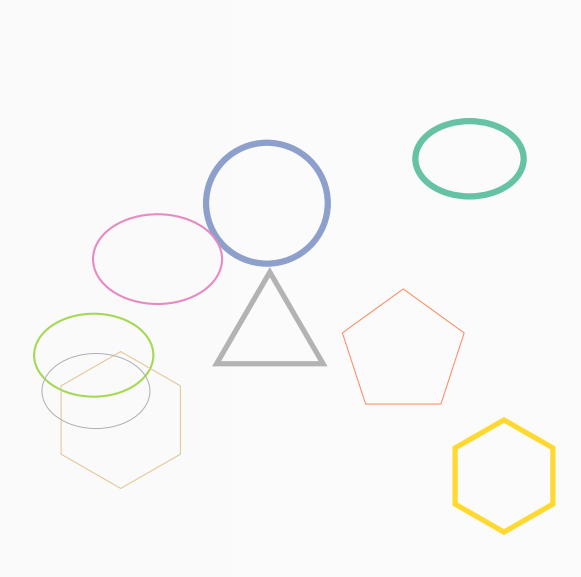[{"shape": "oval", "thickness": 3, "radius": 0.47, "center": [0.808, 0.724]}, {"shape": "pentagon", "thickness": 0.5, "radius": 0.55, "center": [0.694, 0.389]}, {"shape": "circle", "thickness": 3, "radius": 0.52, "center": [0.459, 0.647]}, {"shape": "oval", "thickness": 1, "radius": 0.56, "center": [0.271, 0.55]}, {"shape": "oval", "thickness": 1, "radius": 0.51, "center": [0.161, 0.384]}, {"shape": "hexagon", "thickness": 2.5, "radius": 0.49, "center": [0.867, 0.175]}, {"shape": "hexagon", "thickness": 0.5, "radius": 0.59, "center": [0.208, 0.272]}, {"shape": "triangle", "thickness": 2.5, "radius": 0.53, "center": [0.464, 0.422]}, {"shape": "oval", "thickness": 0.5, "radius": 0.46, "center": [0.165, 0.322]}]